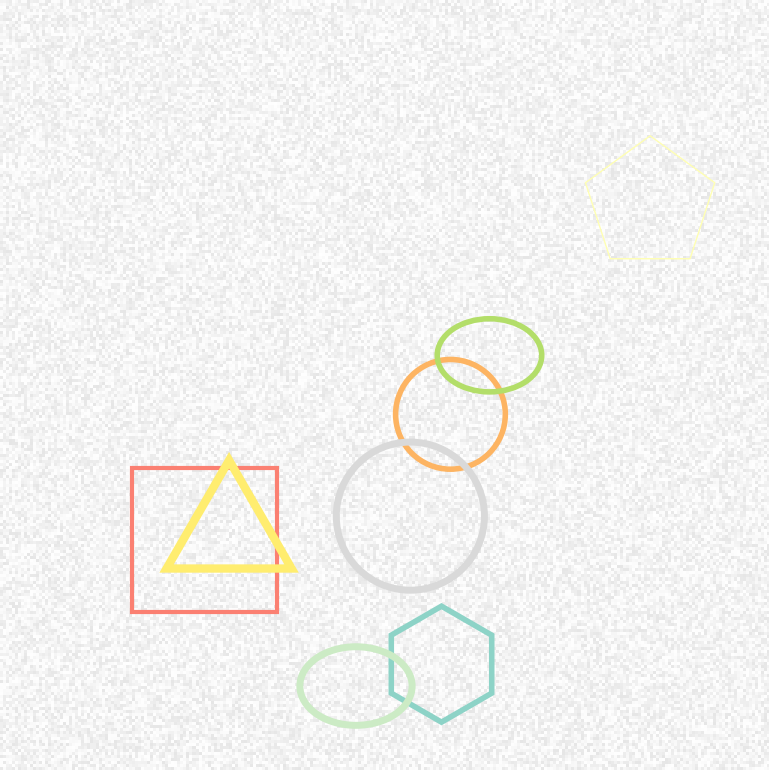[{"shape": "hexagon", "thickness": 2, "radius": 0.38, "center": [0.573, 0.137]}, {"shape": "pentagon", "thickness": 0.5, "radius": 0.44, "center": [0.844, 0.735]}, {"shape": "square", "thickness": 1.5, "radius": 0.47, "center": [0.265, 0.298]}, {"shape": "circle", "thickness": 2, "radius": 0.36, "center": [0.585, 0.462]}, {"shape": "oval", "thickness": 2, "radius": 0.34, "center": [0.636, 0.539]}, {"shape": "circle", "thickness": 2.5, "radius": 0.48, "center": [0.533, 0.33]}, {"shape": "oval", "thickness": 2.5, "radius": 0.36, "center": [0.462, 0.109]}, {"shape": "triangle", "thickness": 3, "radius": 0.47, "center": [0.298, 0.309]}]